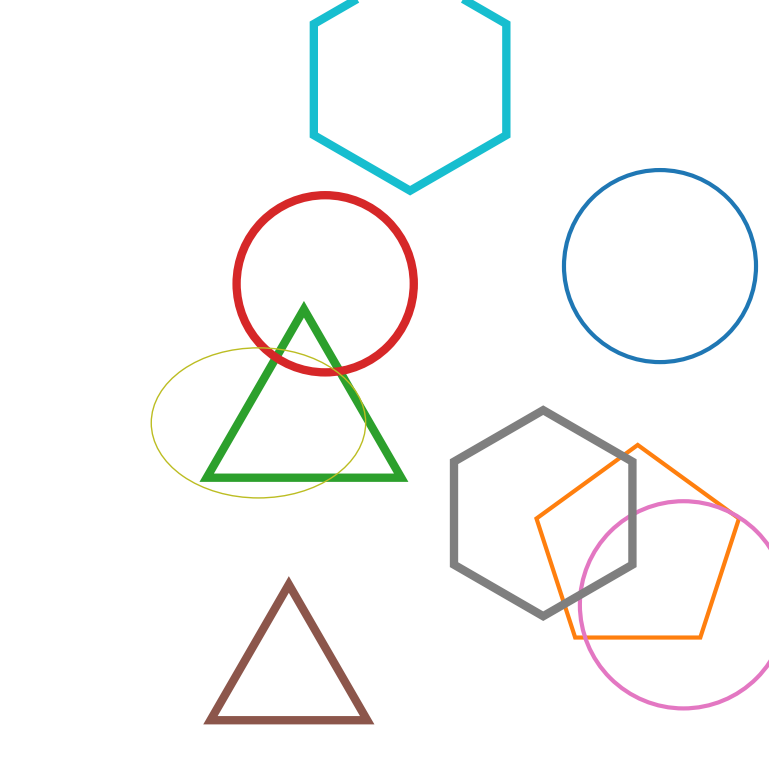[{"shape": "circle", "thickness": 1.5, "radius": 0.62, "center": [0.857, 0.654]}, {"shape": "pentagon", "thickness": 1.5, "radius": 0.69, "center": [0.828, 0.284]}, {"shape": "triangle", "thickness": 3, "radius": 0.73, "center": [0.395, 0.453]}, {"shape": "circle", "thickness": 3, "radius": 0.58, "center": [0.422, 0.631]}, {"shape": "triangle", "thickness": 3, "radius": 0.59, "center": [0.375, 0.123]}, {"shape": "circle", "thickness": 1.5, "radius": 0.67, "center": [0.888, 0.215]}, {"shape": "hexagon", "thickness": 3, "radius": 0.67, "center": [0.705, 0.334]}, {"shape": "oval", "thickness": 0.5, "radius": 0.7, "center": [0.336, 0.451]}, {"shape": "hexagon", "thickness": 3, "radius": 0.72, "center": [0.533, 0.897]}]